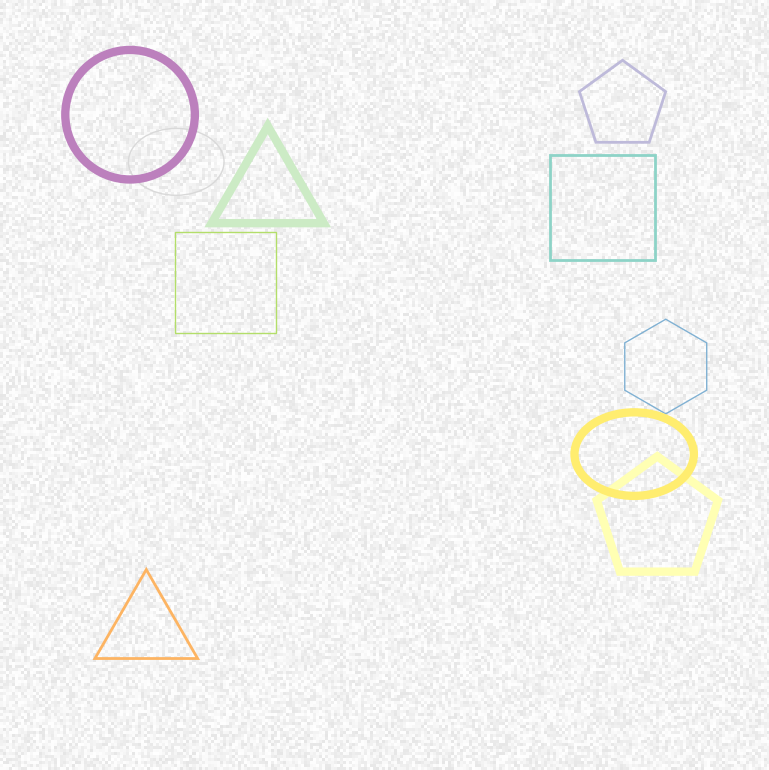[{"shape": "square", "thickness": 1, "radius": 0.34, "center": [0.782, 0.731]}, {"shape": "pentagon", "thickness": 3, "radius": 0.41, "center": [0.854, 0.325]}, {"shape": "pentagon", "thickness": 1, "radius": 0.29, "center": [0.809, 0.863]}, {"shape": "hexagon", "thickness": 0.5, "radius": 0.31, "center": [0.865, 0.524]}, {"shape": "triangle", "thickness": 1, "radius": 0.39, "center": [0.19, 0.183]}, {"shape": "square", "thickness": 0.5, "radius": 0.33, "center": [0.292, 0.633]}, {"shape": "oval", "thickness": 0.5, "radius": 0.31, "center": [0.229, 0.79]}, {"shape": "circle", "thickness": 3, "radius": 0.42, "center": [0.169, 0.851]}, {"shape": "triangle", "thickness": 3, "radius": 0.42, "center": [0.348, 0.752]}, {"shape": "oval", "thickness": 3, "radius": 0.39, "center": [0.824, 0.41]}]